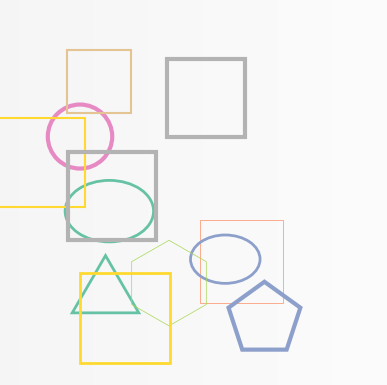[{"shape": "oval", "thickness": 2, "radius": 0.57, "center": [0.282, 0.452]}, {"shape": "triangle", "thickness": 2, "radius": 0.5, "center": [0.272, 0.237]}, {"shape": "square", "thickness": 0.5, "radius": 0.54, "center": [0.624, 0.32]}, {"shape": "pentagon", "thickness": 3, "radius": 0.49, "center": [0.682, 0.171]}, {"shape": "oval", "thickness": 2, "radius": 0.45, "center": [0.581, 0.327]}, {"shape": "circle", "thickness": 3, "radius": 0.42, "center": [0.206, 0.645]}, {"shape": "hexagon", "thickness": 0.5, "radius": 0.56, "center": [0.436, 0.265]}, {"shape": "square", "thickness": 2, "radius": 0.58, "center": [0.322, 0.174]}, {"shape": "square", "thickness": 1.5, "radius": 0.58, "center": [0.105, 0.578]}, {"shape": "square", "thickness": 1.5, "radius": 0.41, "center": [0.256, 0.789]}, {"shape": "square", "thickness": 3, "radius": 0.5, "center": [0.531, 0.746]}, {"shape": "square", "thickness": 3, "radius": 0.57, "center": [0.289, 0.492]}]